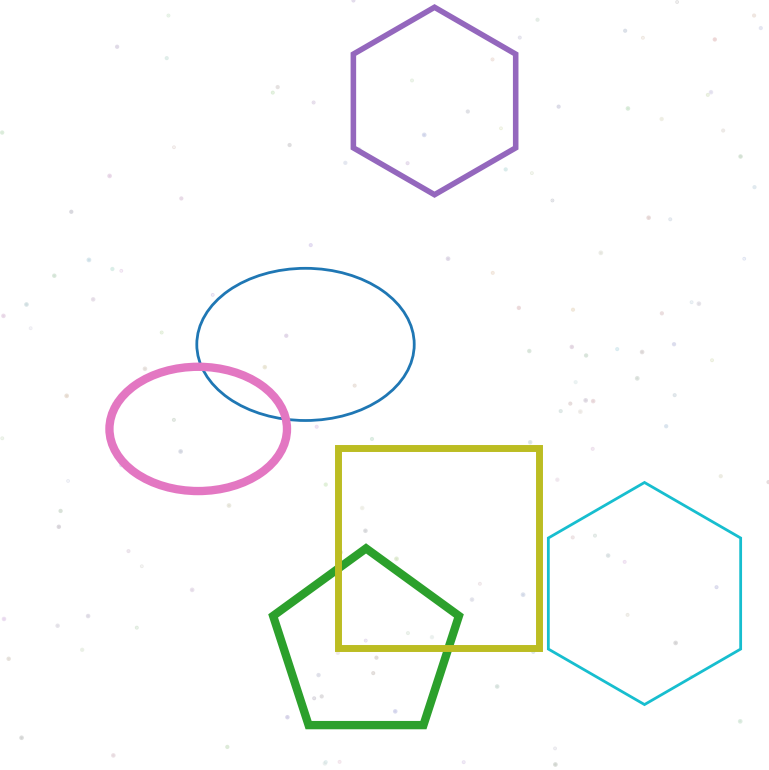[{"shape": "oval", "thickness": 1, "radius": 0.71, "center": [0.397, 0.553]}, {"shape": "pentagon", "thickness": 3, "radius": 0.63, "center": [0.475, 0.161]}, {"shape": "hexagon", "thickness": 2, "radius": 0.61, "center": [0.564, 0.869]}, {"shape": "oval", "thickness": 3, "radius": 0.58, "center": [0.257, 0.443]}, {"shape": "square", "thickness": 2.5, "radius": 0.65, "center": [0.569, 0.289]}, {"shape": "hexagon", "thickness": 1, "radius": 0.72, "center": [0.837, 0.229]}]